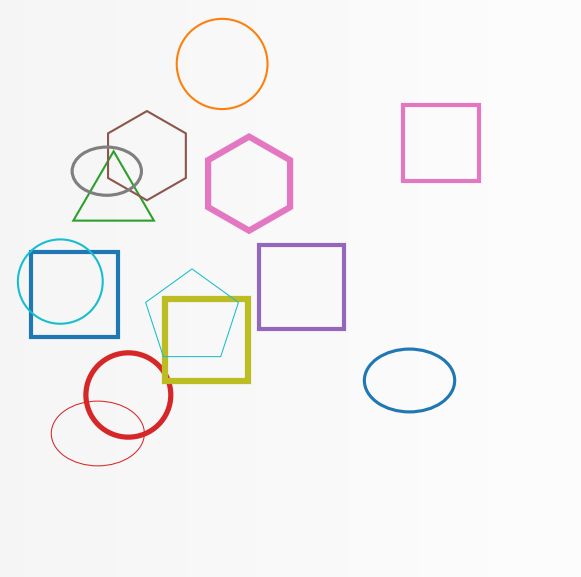[{"shape": "oval", "thickness": 1.5, "radius": 0.39, "center": [0.705, 0.34]}, {"shape": "square", "thickness": 2, "radius": 0.37, "center": [0.128, 0.489]}, {"shape": "circle", "thickness": 1, "radius": 0.39, "center": [0.382, 0.888]}, {"shape": "triangle", "thickness": 1, "radius": 0.4, "center": [0.195, 0.657]}, {"shape": "oval", "thickness": 0.5, "radius": 0.4, "center": [0.168, 0.249]}, {"shape": "circle", "thickness": 2.5, "radius": 0.37, "center": [0.221, 0.315]}, {"shape": "square", "thickness": 2, "radius": 0.36, "center": [0.519, 0.502]}, {"shape": "hexagon", "thickness": 1, "radius": 0.39, "center": [0.253, 0.73]}, {"shape": "square", "thickness": 2, "radius": 0.33, "center": [0.758, 0.751]}, {"shape": "hexagon", "thickness": 3, "radius": 0.41, "center": [0.429, 0.681]}, {"shape": "oval", "thickness": 1.5, "radius": 0.3, "center": [0.184, 0.703]}, {"shape": "square", "thickness": 3, "radius": 0.35, "center": [0.356, 0.411]}, {"shape": "pentagon", "thickness": 0.5, "radius": 0.42, "center": [0.33, 0.45]}, {"shape": "circle", "thickness": 1, "radius": 0.37, "center": [0.104, 0.512]}]